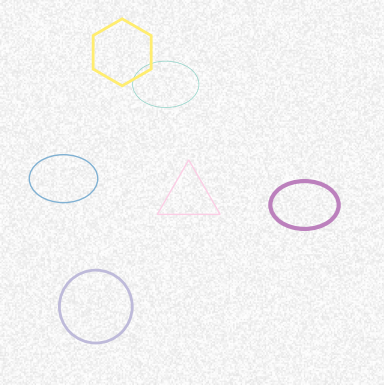[{"shape": "oval", "thickness": 0.5, "radius": 0.43, "center": [0.431, 0.781]}, {"shape": "circle", "thickness": 2, "radius": 0.47, "center": [0.249, 0.204]}, {"shape": "oval", "thickness": 1, "radius": 0.44, "center": [0.165, 0.536]}, {"shape": "triangle", "thickness": 1, "radius": 0.47, "center": [0.49, 0.49]}, {"shape": "oval", "thickness": 3, "radius": 0.44, "center": [0.791, 0.468]}, {"shape": "hexagon", "thickness": 2, "radius": 0.44, "center": [0.317, 0.864]}]